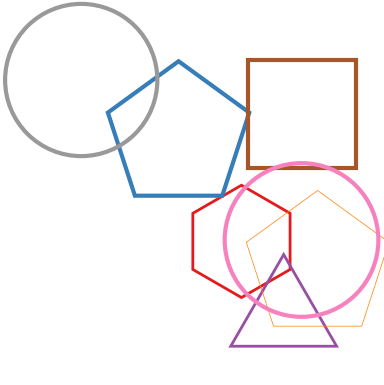[{"shape": "hexagon", "thickness": 2, "radius": 0.73, "center": [0.627, 0.373]}, {"shape": "pentagon", "thickness": 3, "radius": 0.97, "center": [0.464, 0.648]}, {"shape": "triangle", "thickness": 2, "radius": 0.79, "center": [0.737, 0.18]}, {"shape": "pentagon", "thickness": 0.5, "radius": 0.97, "center": [0.825, 0.31]}, {"shape": "square", "thickness": 3, "radius": 0.7, "center": [0.785, 0.704]}, {"shape": "circle", "thickness": 3, "radius": 1.0, "center": [0.783, 0.377]}, {"shape": "circle", "thickness": 3, "radius": 0.99, "center": [0.211, 0.792]}]